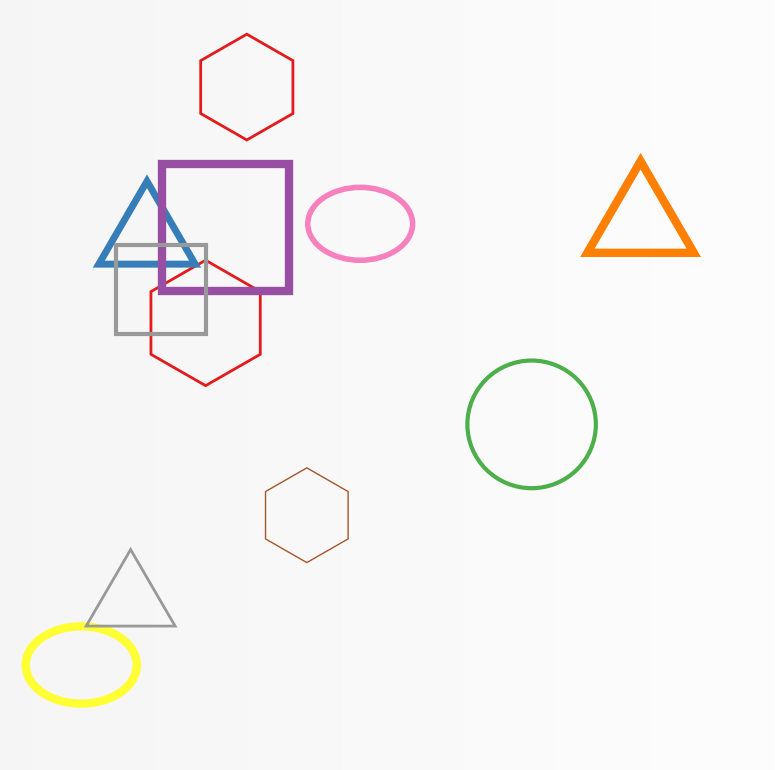[{"shape": "hexagon", "thickness": 1, "radius": 0.34, "center": [0.318, 0.887]}, {"shape": "hexagon", "thickness": 1, "radius": 0.41, "center": [0.265, 0.581]}, {"shape": "triangle", "thickness": 2.5, "radius": 0.36, "center": [0.19, 0.693]}, {"shape": "circle", "thickness": 1.5, "radius": 0.41, "center": [0.686, 0.449]}, {"shape": "square", "thickness": 3, "radius": 0.41, "center": [0.291, 0.705]}, {"shape": "triangle", "thickness": 3, "radius": 0.4, "center": [0.827, 0.711]}, {"shape": "oval", "thickness": 3, "radius": 0.36, "center": [0.105, 0.136]}, {"shape": "hexagon", "thickness": 0.5, "radius": 0.31, "center": [0.396, 0.331]}, {"shape": "oval", "thickness": 2, "radius": 0.34, "center": [0.465, 0.709]}, {"shape": "triangle", "thickness": 1, "radius": 0.33, "center": [0.169, 0.22]}, {"shape": "square", "thickness": 1.5, "radius": 0.29, "center": [0.208, 0.623]}]